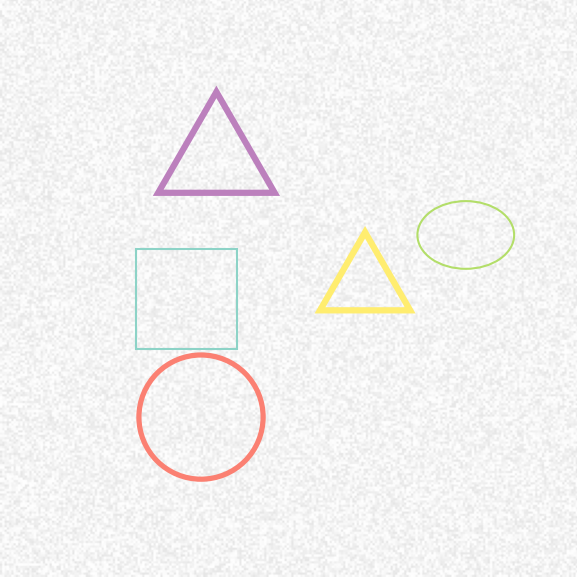[{"shape": "square", "thickness": 1, "radius": 0.44, "center": [0.323, 0.481]}, {"shape": "circle", "thickness": 2.5, "radius": 0.54, "center": [0.348, 0.277]}, {"shape": "oval", "thickness": 1, "radius": 0.42, "center": [0.807, 0.592]}, {"shape": "triangle", "thickness": 3, "radius": 0.58, "center": [0.375, 0.724]}, {"shape": "triangle", "thickness": 3, "radius": 0.45, "center": [0.632, 0.507]}]